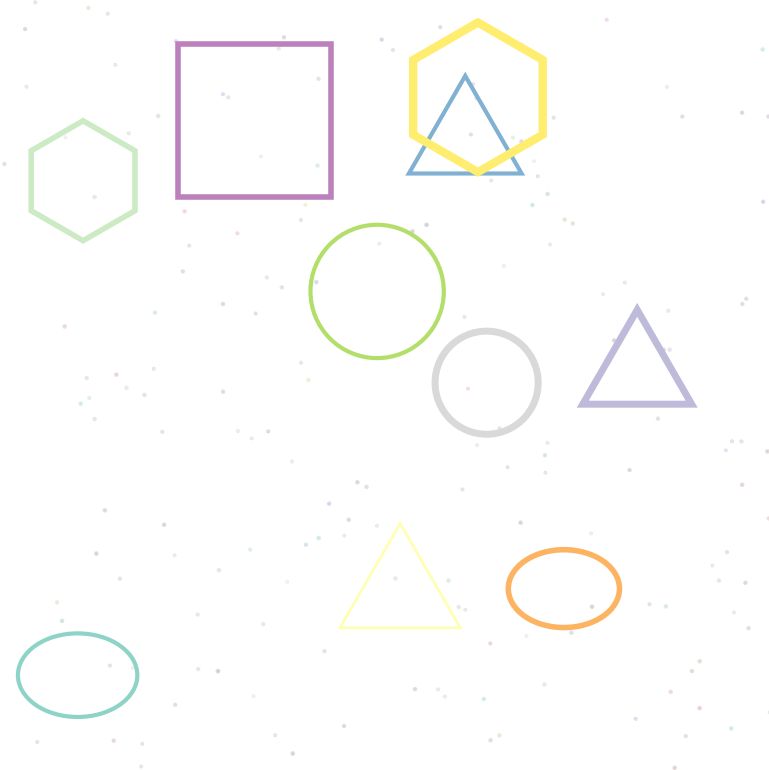[{"shape": "oval", "thickness": 1.5, "radius": 0.39, "center": [0.101, 0.123]}, {"shape": "triangle", "thickness": 1, "radius": 0.45, "center": [0.52, 0.23]}, {"shape": "triangle", "thickness": 2.5, "radius": 0.41, "center": [0.828, 0.516]}, {"shape": "triangle", "thickness": 1.5, "radius": 0.42, "center": [0.604, 0.817]}, {"shape": "oval", "thickness": 2, "radius": 0.36, "center": [0.732, 0.236]}, {"shape": "circle", "thickness": 1.5, "radius": 0.43, "center": [0.49, 0.621]}, {"shape": "circle", "thickness": 2.5, "radius": 0.33, "center": [0.632, 0.503]}, {"shape": "square", "thickness": 2, "radius": 0.5, "center": [0.33, 0.844]}, {"shape": "hexagon", "thickness": 2, "radius": 0.39, "center": [0.108, 0.765]}, {"shape": "hexagon", "thickness": 3, "radius": 0.49, "center": [0.621, 0.874]}]